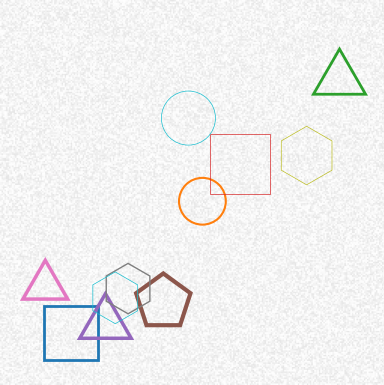[{"shape": "square", "thickness": 2, "radius": 0.35, "center": [0.184, 0.134]}, {"shape": "circle", "thickness": 1.5, "radius": 0.3, "center": [0.526, 0.477]}, {"shape": "triangle", "thickness": 2, "radius": 0.39, "center": [0.882, 0.794]}, {"shape": "square", "thickness": 0.5, "radius": 0.39, "center": [0.623, 0.575]}, {"shape": "triangle", "thickness": 2.5, "radius": 0.39, "center": [0.274, 0.16]}, {"shape": "pentagon", "thickness": 3, "radius": 0.37, "center": [0.424, 0.215]}, {"shape": "triangle", "thickness": 2.5, "radius": 0.34, "center": [0.118, 0.257]}, {"shape": "hexagon", "thickness": 1, "radius": 0.33, "center": [0.333, 0.25]}, {"shape": "hexagon", "thickness": 0.5, "radius": 0.38, "center": [0.796, 0.596]}, {"shape": "circle", "thickness": 0.5, "radius": 0.35, "center": [0.489, 0.693]}, {"shape": "hexagon", "thickness": 0.5, "radius": 0.34, "center": [0.299, 0.226]}]